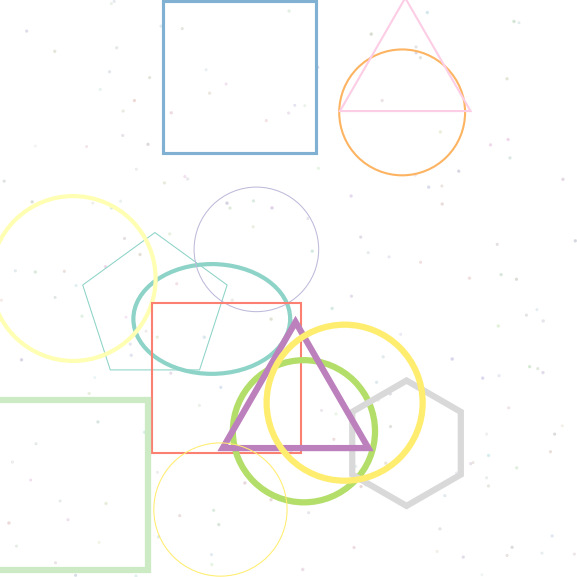[{"shape": "oval", "thickness": 2, "radius": 0.68, "center": [0.367, 0.447]}, {"shape": "pentagon", "thickness": 0.5, "radius": 0.66, "center": [0.268, 0.465]}, {"shape": "circle", "thickness": 2, "radius": 0.71, "center": [0.127, 0.517]}, {"shape": "circle", "thickness": 0.5, "radius": 0.54, "center": [0.444, 0.567]}, {"shape": "square", "thickness": 1, "radius": 0.65, "center": [0.393, 0.345]}, {"shape": "square", "thickness": 1.5, "radius": 0.66, "center": [0.414, 0.866]}, {"shape": "circle", "thickness": 1, "radius": 0.54, "center": [0.696, 0.805]}, {"shape": "circle", "thickness": 3, "radius": 0.62, "center": [0.526, 0.252]}, {"shape": "triangle", "thickness": 1, "radius": 0.65, "center": [0.702, 0.872]}, {"shape": "hexagon", "thickness": 3, "radius": 0.54, "center": [0.704, 0.232]}, {"shape": "triangle", "thickness": 3, "radius": 0.73, "center": [0.512, 0.296]}, {"shape": "square", "thickness": 3, "radius": 0.74, "center": [0.108, 0.159]}, {"shape": "circle", "thickness": 3, "radius": 0.68, "center": [0.597, 0.302]}, {"shape": "circle", "thickness": 0.5, "radius": 0.58, "center": [0.382, 0.117]}]